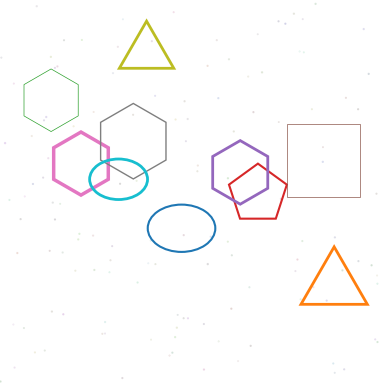[{"shape": "oval", "thickness": 1.5, "radius": 0.44, "center": [0.471, 0.407]}, {"shape": "triangle", "thickness": 2, "radius": 0.5, "center": [0.868, 0.259]}, {"shape": "hexagon", "thickness": 0.5, "radius": 0.41, "center": [0.133, 0.74]}, {"shape": "pentagon", "thickness": 1.5, "radius": 0.4, "center": [0.67, 0.496]}, {"shape": "hexagon", "thickness": 2, "radius": 0.41, "center": [0.624, 0.552]}, {"shape": "square", "thickness": 0.5, "radius": 0.47, "center": [0.84, 0.583]}, {"shape": "hexagon", "thickness": 2.5, "radius": 0.41, "center": [0.21, 0.575]}, {"shape": "hexagon", "thickness": 1, "radius": 0.49, "center": [0.346, 0.633]}, {"shape": "triangle", "thickness": 2, "radius": 0.41, "center": [0.381, 0.863]}, {"shape": "oval", "thickness": 2, "radius": 0.38, "center": [0.308, 0.534]}]